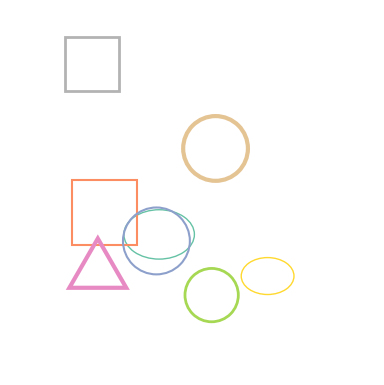[{"shape": "oval", "thickness": 1, "radius": 0.46, "center": [0.413, 0.391]}, {"shape": "square", "thickness": 1.5, "radius": 0.42, "center": [0.272, 0.447]}, {"shape": "circle", "thickness": 1.5, "radius": 0.43, "center": [0.406, 0.374]}, {"shape": "triangle", "thickness": 3, "radius": 0.43, "center": [0.254, 0.295]}, {"shape": "circle", "thickness": 2, "radius": 0.35, "center": [0.55, 0.233]}, {"shape": "oval", "thickness": 1, "radius": 0.34, "center": [0.695, 0.283]}, {"shape": "circle", "thickness": 3, "radius": 0.42, "center": [0.56, 0.614]}, {"shape": "square", "thickness": 2, "radius": 0.35, "center": [0.239, 0.833]}]